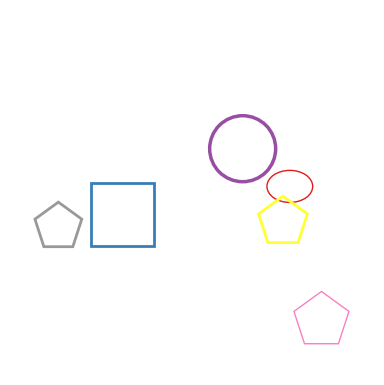[{"shape": "oval", "thickness": 1, "radius": 0.3, "center": [0.753, 0.516]}, {"shape": "square", "thickness": 2, "radius": 0.41, "center": [0.318, 0.443]}, {"shape": "circle", "thickness": 2.5, "radius": 0.43, "center": [0.63, 0.614]}, {"shape": "pentagon", "thickness": 2, "radius": 0.33, "center": [0.735, 0.424]}, {"shape": "pentagon", "thickness": 1, "radius": 0.38, "center": [0.835, 0.168]}, {"shape": "pentagon", "thickness": 2, "radius": 0.32, "center": [0.152, 0.411]}]